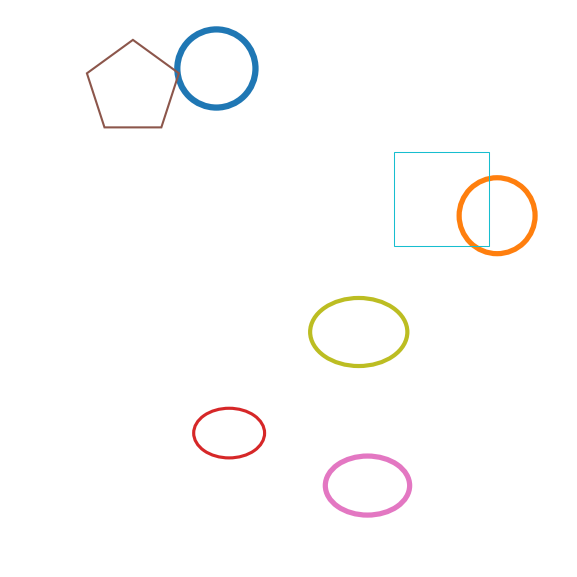[{"shape": "circle", "thickness": 3, "radius": 0.34, "center": [0.375, 0.881]}, {"shape": "circle", "thickness": 2.5, "radius": 0.33, "center": [0.861, 0.626]}, {"shape": "oval", "thickness": 1.5, "radius": 0.31, "center": [0.397, 0.249]}, {"shape": "pentagon", "thickness": 1, "radius": 0.42, "center": [0.23, 0.846]}, {"shape": "oval", "thickness": 2.5, "radius": 0.37, "center": [0.636, 0.158]}, {"shape": "oval", "thickness": 2, "radius": 0.42, "center": [0.621, 0.424]}, {"shape": "square", "thickness": 0.5, "radius": 0.41, "center": [0.765, 0.655]}]